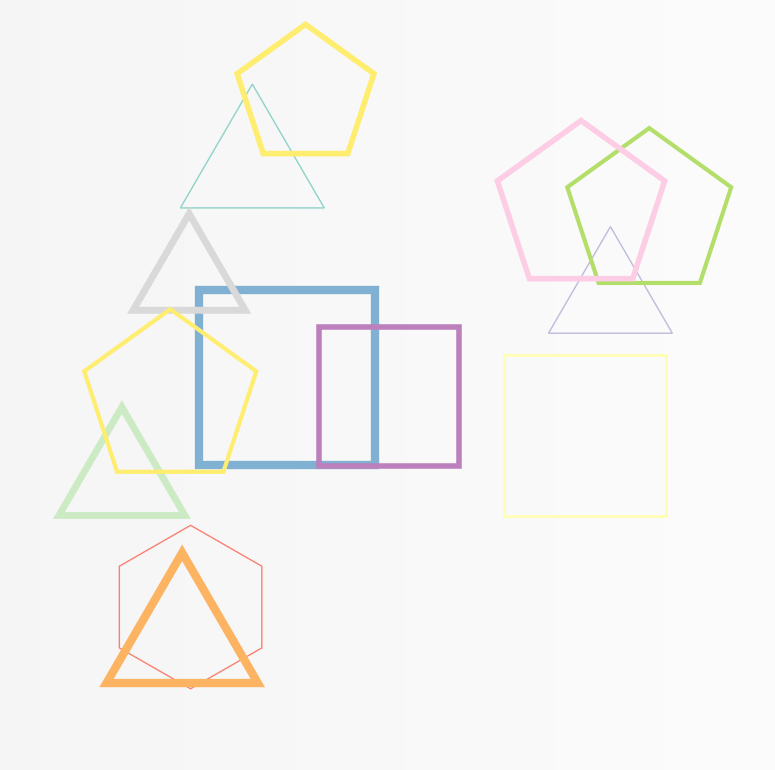[{"shape": "triangle", "thickness": 0.5, "radius": 0.54, "center": [0.326, 0.784]}, {"shape": "square", "thickness": 1, "radius": 0.52, "center": [0.755, 0.435]}, {"shape": "triangle", "thickness": 0.5, "radius": 0.46, "center": [0.788, 0.613]}, {"shape": "hexagon", "thickness": 0.5, "radius": 0.53, "center": [0.246, 0.212]}, {"shape": "square", "thickness": 3, "radius": 0.57, "center": [0.371, 0.509]}, {"shape": "triangle", "thickness": 3, "radius": 0.56, "center": [0.235, 0.169]}, {"shape": "pentagon", "thickness": 1.5, "radius": 0.56, "center": [0.838, 0.722]}, {"shape": "pentagon", "thickness": 2, "radius": 0.57, "center": [0.75, 0.73]}, {"shape": "triangle", "thickness": 2.5, "radius": 0.42, "center": [0.244, 0.639]}, {"shape": "square", "thickness": 2, "radius": 0.45, "center": [0.502, 0.486]}, {"shape": "triangle", "thickness": 2.5, "radius": 0.47, "center": [0.157, 0.378]}, {"shape": "pentagon", "thickness": 1.5, "radius": 0.58, "center": [0.22, 0.482]}, {"shape": "pentagon", "thickness": 2, "radius": 0.46, "center": [0.394, 0.876]}]